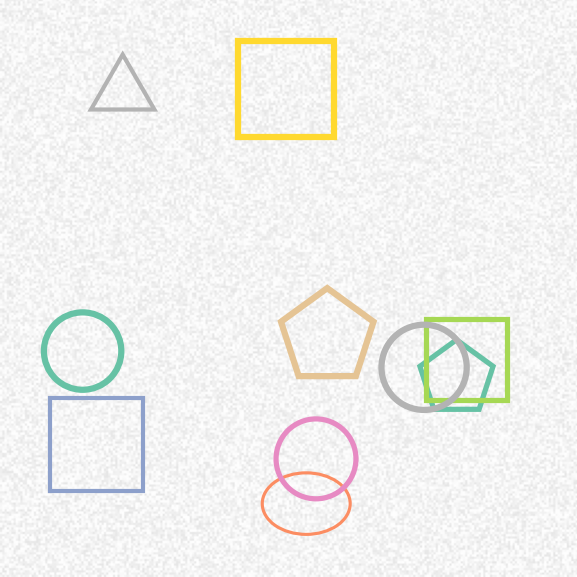[{"shape": "pentagon", "thickness": 2.5, "radius": 0.33, "center": [0.79, 0.344]}, {"shape": "circle", "thickness": 3, "radius": 0.34, "center": [0.143, 0.391]}, {"shape": "oval", "thickness": 1.5, "radius": 0.38, "center": [0.53, 0.127]}, {"shape": "square", "thickness": 2, "radius": 0.4, "center": [0.167, 0.229]}, {"shape": "circle", "thickness": 2.5, "radius": 0.35, "center": [0.547, 0.205]}, {"shape": "square", "thickness": 2.5, "radius": 0.35, "center": [0.807, 0.376]}, {"shape": "square", "thickness": 3, "radius": 0.42, "center": [0.495, 0.846]}, {"shape": "pentagon", "thickness": 3, "radius": 0.42, "center": [0.567, 0.416]}, {"shape": "circle", "thickness": 3, "radius": 0.37, "center": [0.734, 0.363]}, {"shape": "triangle", "thickness": 2, "radius": 0.32, "center": [0.212, 0.841]}]